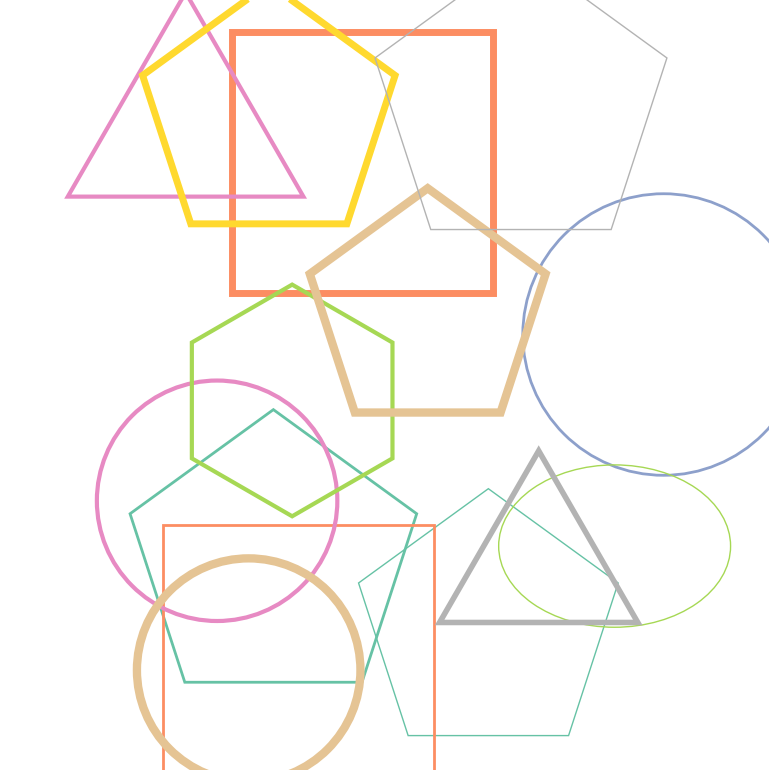[{"shape": "pentagon", "thickness": 1, "radius": 0.98, "center": [0.355, 0.272]}, {"shape": "pentagon", "thickness": 0.5, "radius": 0.89, "center": [0.634, 0.188]}, {"shape": "square", "thickness": 1, "radius": 0.88, "center": [0.388, 0.142]}, {"shape": "square", "thickness": 2.5, "radius": 0.85, "center": [0.471, 0.789]}, {"shape": "circle", "thickness": 1, "radius": 0.91, "center": [0.862, 0.566]}, {"shape": "triangle", "thickness": 1.5, "radius": 0.88, "center": [0.241, 0.833]}, {"shape": "circle", "thickness": 1.5, "radius": 0.78, "center": [0.282, 0.35]}, {"shape": "oval", "thickness": 0.5, "radius": 0.75, "center": [0.798, 0.291]}, {"shape": "hexagon", "thickness": 1.5, "radius": 0.75, "center": [0.379, 0.48]}, {"shape": "pentagon", "thickness": 2.5, "radius": 0.86, "center": [0.349, 0.849]}, {"shape": "pentagon", "thickness": 3, "radius": 0.81, "center": [0.555, 0.595]}, {"shape": "circle", "thickness": 3, "radius": 0.73, "center": [0.323, 0.13]}, {"shape": "pentagon", "thickness": 0.5, "radius": 1.0, "center": [0.677, 0.863]}, {"shape": "triangle", "thickness": 2, "radius": 0.74, "center": [0.7, 0.266]}]